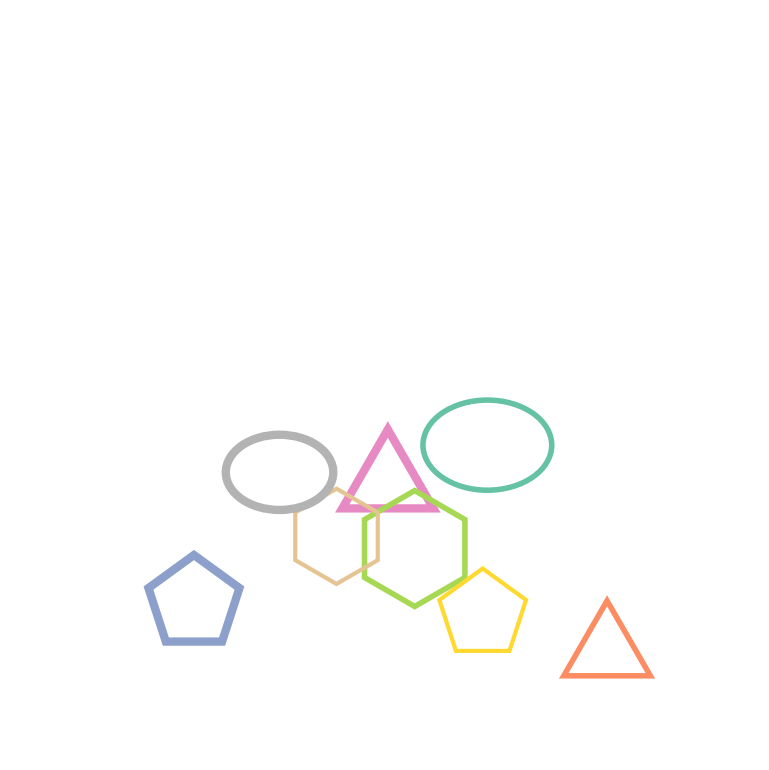[{"shape": "oval", "thickness": 2, "radius": 0.42, "center": [0.633, 0.422]}, {"shape": "triangle", "thickness": 2, "radius": 0.32, "center": [0.788, 0.155]}, {"shape": "pentagon", "thickness": 3, "radius": 0.31, "center": [0.252, 0.217]}, {"shape": "triangle", "thickness": 3, "radius": 0.34, "center": [0.504, 0.374]}, {"shape": "hexagon", "thickness": 2, "radius": 0.38, "center": [0.539, 0.288]}, {"shape": "pentagon", "thickness": 1.5, "radius": 0.3, "center": [0.627, 0.203]}, {"shape": "hexagon", "thickness": 1.5, "radius": 0.31, "center": [0.437, 0.303]}, {"shape": "oval", "thickness": 3, "radius": 0.35, "center": [0.363, 0.387]}]